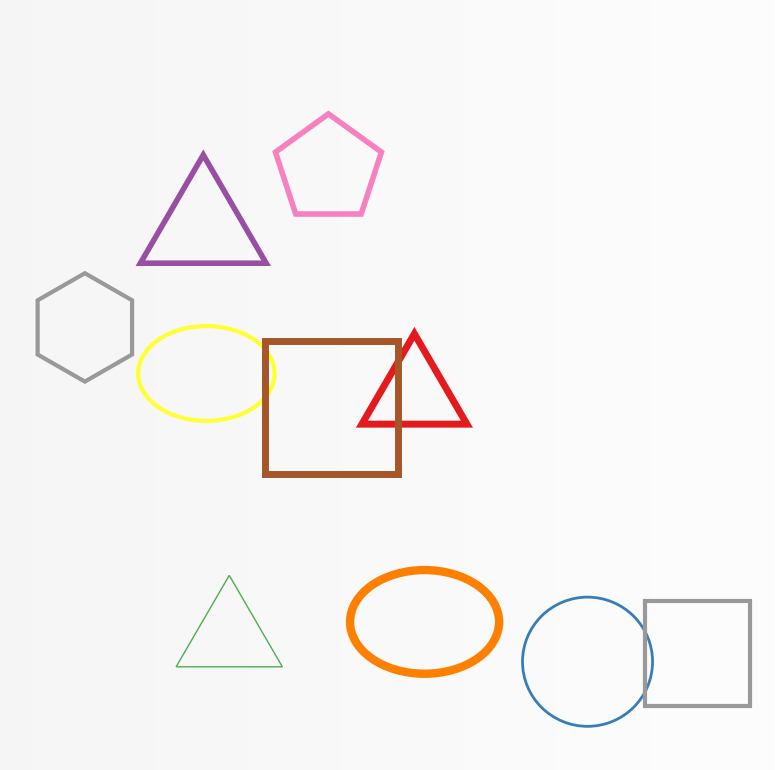[{"shape": "triangle", "thickness": 2.5, "radius": 0.39, "center": [0.535, 0.488]}, {"shape": "circle", "thickness": 1, "radius": 0.42, "center": [0.758, 0.141]}, {"shape": "triangle", "thickness": 0.5, "radius": 0.4, "center": [0.296, 0.174]}, {"shape": "triangle", "thickness": 2, "radius": 0.47, "center": [0.262, 0.705]}, {"shape": "oval", "thickness": 3, "radius": 0.48, "center": [0.548, 0.192]}, {"shape": "oval", "thickness": 1.5, "radius": 0.44, "center": [0.266, 0.515]}, {"shape": "square", "thickness": 2.5, "radius": 0.43, "center": [0.427, 0.471]}, {"shape": "pentagon", "thickness": 2, "radius": 0.36, "center": [0.424, 0.78]}, {"shape": "hexagon", "thickness": 1.5, "radius": 0.35, "center": [0.109, 0.575]}, {"shape": "square", "thickness": 1.5, "radius": 0.34, "center": [0.9, 0.152]}]